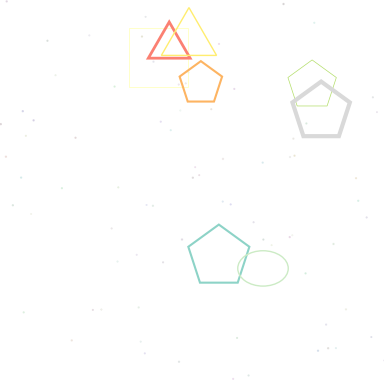[{"shape": "pentagon", "thickness": 1.5, "radius": 0.42, "center": [0.568, 0.333]}, {"shape": "square", "thickness": 0.5, "radius": 0.38, "center": [0.412, 0.85]}, {"shape": "triangle", "thickness": 2, "radius": 0.31, "center": [0.44, 0.88]}, {"shape": "pentagon", "thickness": 1.5, "radius": 0.29, "center": [0.522, 0.783]}, {"shape": "pentagon", "thickness": 0.5, "radius": 0.33, "center": [0.811, 0.778]}, {"shape": "pentagon", "thickness": 3, "radius": 0.39, "center": [0.834, 0.71]}, {"shape": "oval", "thickness": 1, "radius": 0.33, "center": [0.683, 0.303]}, {"shape": "triangle", "thickness": 1, "radius": 0.41, "center": [0.491, 0.897]}]